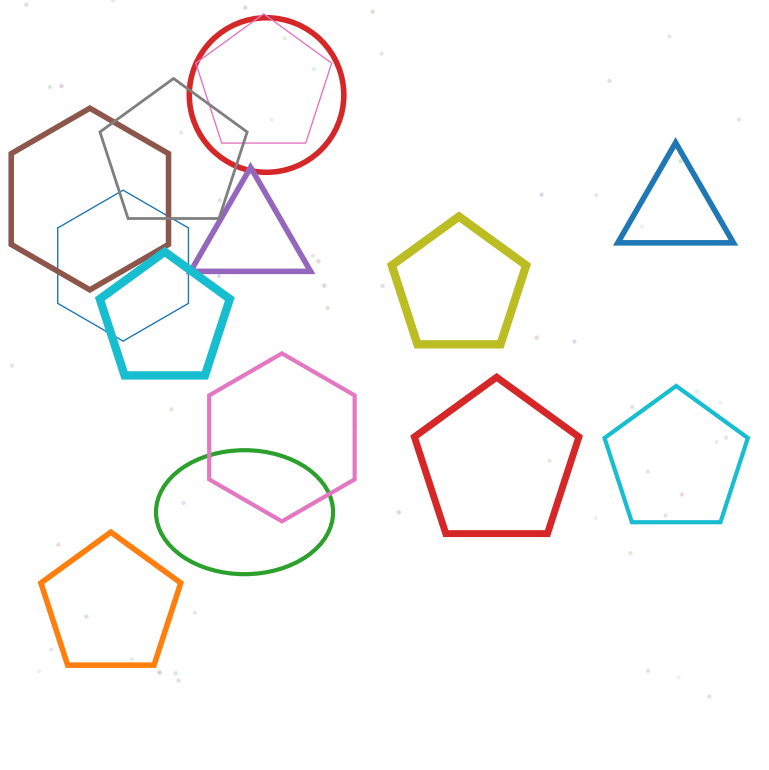[{"shape": "hexagon", "thickness": 0.5, "radius": 0.49, "center": [0.16, 0.655]}, {"shape": "triangle", "thickness": 2, "radius": 0.43, "center": [0.877, 0.728]}, {"shape": "pentagon", "thickness": 2, "radius": 0.48, "center": [0.144, 0.213]}, {"shape": "oval", "thickness": 1.5, "radius": 0.58, "center": [0.318, 0.335]}, {"shape": "circle", "thickness": 2, "radius": 0.5, "center": [0.346, 0.877]}, {"shape": "pentagon", "thickness": 2.5, "radius": 0.56, "center": [0.645, 0.398]}, {"shape": "triangle", "thickness": 2, "radius": 0.45, "center": [0.325, 0.693]}, {"shape": "hexagon", "thickness": 2, "radius": 0.59, "center": [0.117, 0.742]}, {"shape": "hexagon", "thickness": 1.5, "radius": 0.55, "center": [0.366, 0.432]}, {"shape": "pentagon", "thickness": 0.5, "radius": 0.46, "center": [0.343, 0.889]}, {"shape": "pentagon", "thickness": 1, "radius": 0.5, "center": [0.225, 0.798]}, {"shape": "pentagon", "thickness": 3, "radius": 0.46, "center": [0.596, 0.627]}, {"shape": "pentagon", "thickness": 3, "radius": 0.44, "center": [0.214, 0.584]}, {"shape": "pentagon", "thickness": 1.5, "radius": 0.49, "center": [0.878, 0.401]}]